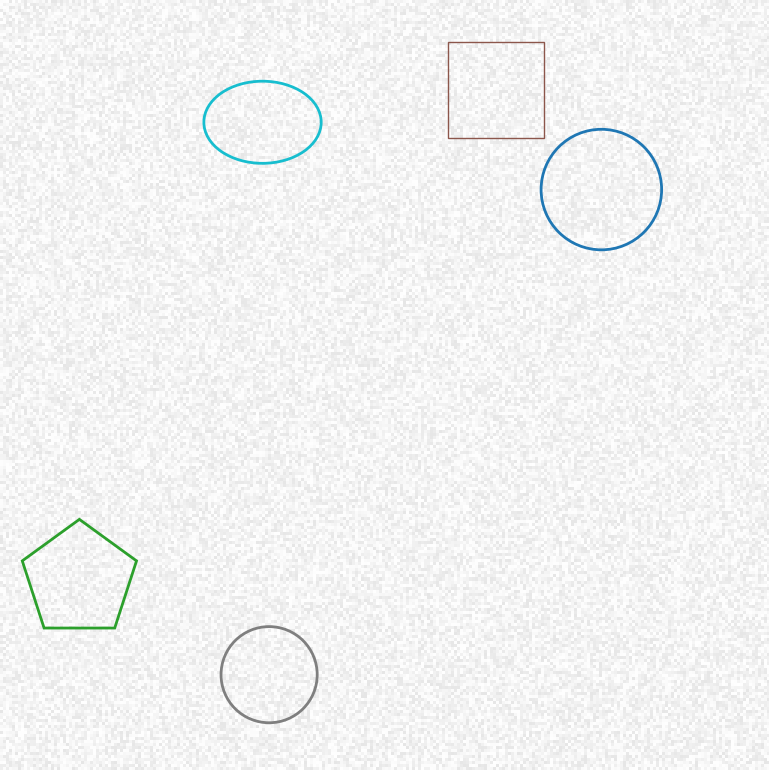[{"shape": "circle", "thickness": 1, "radius": 0.39, "center": [0.781, 0.754]}, {"shape": "pentagon", "thickness": 1, "radius": 0.39, "center": [0.103, 0.247]}, {"shape": "square", "thickness": 0.5, "radius": 0.31, "center": [0.644, 0.883]}, {"shape": "circle", "thickness": 1, "radius": 0.31, "center": [0.35, 0.124]}, {"shape": "oval", "thickness": 1, "radius": 0.38, "center": [0.341, 0.841]}]